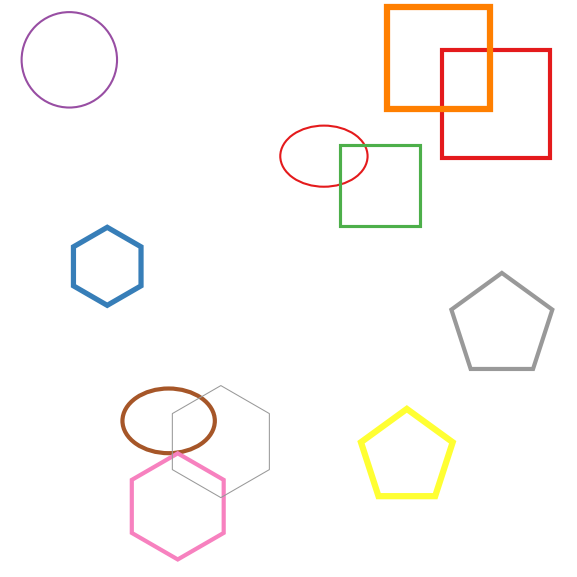[{"shape": "oval", "thickness": 1, "radius": 0.38, "center": [0.561, 0.729]}, {"shape": "square", "thickness": 2, "radius": 0.46, "center": [0.859, 0.819]}, {"shape": "hexagon", "thickness": 2.5, "radius": 0.34, "center": [0.186, 0.538]}, {"shape": "square", "thickness": 1.5, "radius": 0.35, "center": [0.658, 0.678]}, {"shape": "circle", "thickness": 1, "radius": 0.41, "center": [0.12, 0.896]}, {"shape": "square", "thickness": 3, "radius": 0.44, "center": [0.759, 0.898]}, {"shape": "pentagon", "thickness": 3, "radius": 0.42, "center": [0.704, 0.208]}, {"shape": "oval", "thickness": 2, "radius": 0.4, "center": [0.292, 0.27]}, {"shape": "hexagon", "thickness": 2, "radius": 0.46, "center": [0.308, 0.122]}, {"shape": "pentagon", "thickness": 2, "radius": 0.46, "center": [0.869, 0.435]}, {"shape": "hexagon", "thickness": 0.5, "radius": 0.48, "center": [0.382, 0.234]}]